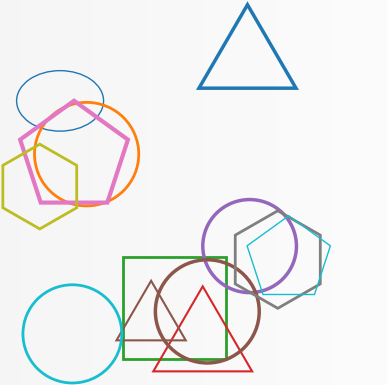[{"shape": "triangle", "thickness": 2.5, "radius": 0.72, "center": [0.639, 0.843]}, {"shape": "oval", "thickness": 1, "radius": 0.56, "center": [0.155, 0.738]}, {"shape": "circle", "thickness": 2, "radius": 0.67, "center": [0.224, 0.6]}, {"shape": "square", "thickness": 2, "radius": 0.66, "center": [0.45, 0.2]}, {"shape": "triangle", "thickness": 1.5, "radius": 0.74, "center": [0.523, 0.109]}, {"shape": "circle", "thickness": 2.5, "radius": 0.6, "center": [0.644, 0.361]}, {"shape": "circle", "thickness": 2.5, "radius": 0.67, "center": [0.535, 0.191]}, {"shape": "triangle", "thickness": 1.5, "radius": 0.52, "center": [0.39, 0.168]}, {"shape": "pentagon", "thickness": 3, "radius": 0.73, "center": [0.191, 0.592]}, {"shape": "hexagon", "thickness": 2, "radius": 0.63, "center": [0.717, 0.326]}, {"shape": "hexagon", "thickness": 2, "radius": 0.55, "center": [0.103, 0.515]}, {"shape": "pentagon", "thickness": 1, "radius": 0.57, "center": [0.745, 0.327]}, {"shape": "circle", "thickness": 2, "radius": 0.64, "center": [0.187, 0.133]}]